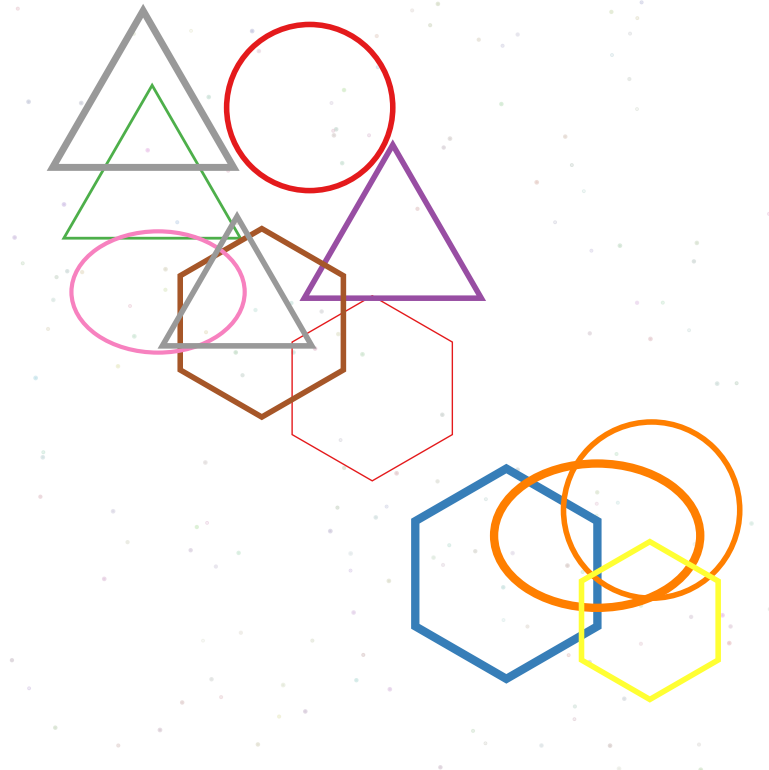[{"shape": "hexagon", "thickness": 0.5, "radius": 0.6, "center": [0.483, 0.496]}, {"shape": "circle", "thickness": 2, "radius": 0.54, "center": [0.402, 0.86]}, {"shape": "hexagon", "thickness": 3, "radius": 0.68, "center": [0.658, 0.255]}, {"shape": "triangle", "thickness": 1, "radius": 0.66, "center": [0.198, 0.757]}, {"shape": "triangle", "thickness": 2, "radius": 0.66, "center": [0.51, 0.679]}, {"shape": "oval", "thickness": 3, "radius": 0.67, "center": [0.776, 0.304]}, {"shape": "circle", "thickness": 2, "radius": 0.57, "center": [0.846, 0.338]}, {"shape": "hexagon", "thickness": 2, "radius": 0.51, "center": [0.844, 0.194]}, {"shape": "hexagon", "thickness": 2, "radius": 0.61, "center": [0.34, 0.581]}, {"shape": "oval", "thickness": 1.5, "radius": 0.56, "center": [0.205, 0.621]}, {"shape": "triangle", "thickness": 2.5, "radius": 0.68, "center": [0.186, 0.85]}, {"shape": "triangle", "thickness": 2, "radius": 0.56, "center": [0.308, 0.607]}]